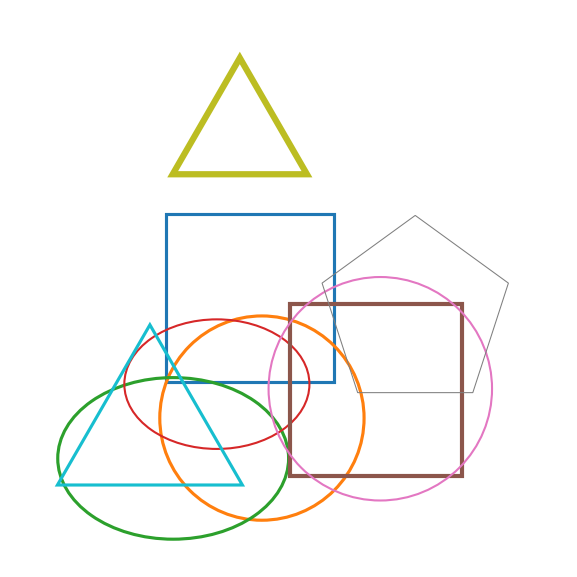[{"shape": "square", "thickness": 1.5, "radius": 0.73, "center": [0.433, 0.483]}, {"shape": "circle", "thickness": 1.5, "radius": 0.88, "center": [0.454, 0.275]}, {"shape": "oval", "thickness": 1.5, "radius": 1.0, "center": [0.3, 0.205]}, {"shape": "oval", "thickness": 1, "radius": 0.8, "center": [0.376, 0.334]}, {"shape": "square", "thickness": 2, "radius": 0.75, "center": [0.651, 0.324]}, {"shape": "circle", "thickness": 1, "radius": 0.97, "center": [0.659, 0.326]}, {"shape": "pentagon", "thickness": 0.5, "radius": 0.85, "center": [0.719, 0.456]}, {"shape": "triangle", "thickness": 3, "radius": 0.67, "center": [0.415, 0.765]}, {"shape": "triangle", "thickness": 1.5, "radius": 0.92, "center": [0.26, 0.252]}]